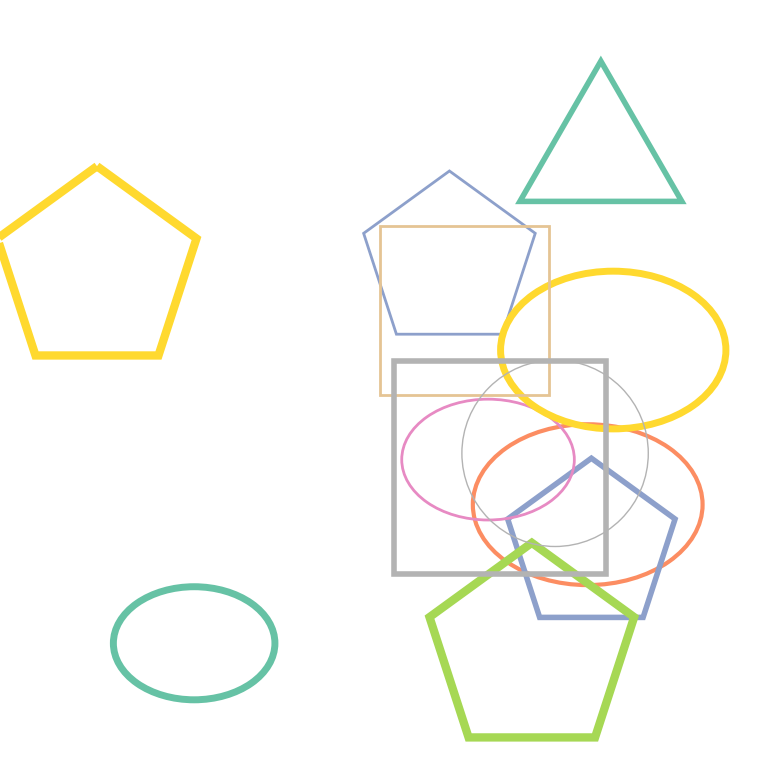[{"shape": "triangle", "thickness": 2, "radius": 0.61, "center": [0.78, 0.799]}, {"shape": "oval", "thickness": 2.5, "radius": 0.52, "center": [0.252, 0.165]}, {"shape": "oval", "thickness": 1.5, "radius": 0.75, "center": [0.763, 0.345]}, {"shape": "pentagon", "thickness": 1, "radius": 0.59, "center": [0.584, 0.661]}, {"shape": "pentagon", "thickness": 2, "radius": 0.57, "center": [0.768, 0.291]}, {"shape": "oval", "thickness": 1, "radius": 0.56, "center": [0.634, 0.403]}, {"shape": "pentagon", "thickness": 3, "radius": 0.7, "center": [0.691, 0.155]}, {"shape": "pentagon", "thickness": 3, "radius": 0.68, "center": [0.126, 0.648]}, {"shape": "oval", "thickness": 2.5, "radius": 0.73, "center": [0.796, 0.545]}, {"shape": "square", "thickness": 1, "radius": 0.55, "center": [0.603, 0.597]}, {"shape": "circle", "thickness": 0.5, "radius": 0.61, "center": [0.721, 0.411]}, {"shape": "square", "thickness": 2, "radius": 0.69, "center": [0.649, 0.393]}]